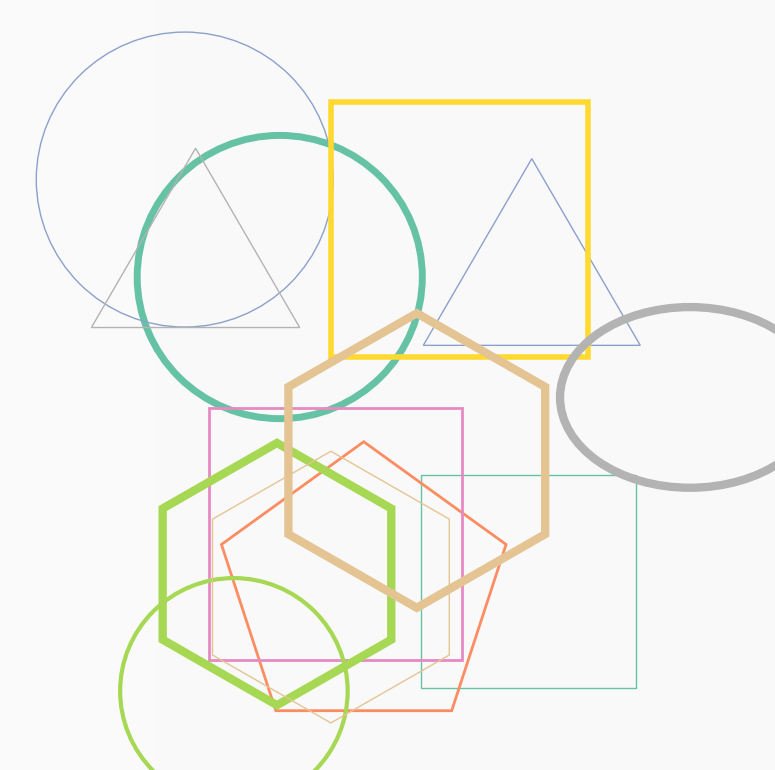[{"shape": "square", "thickness": 0.5, "radius": 0.69, "center": [0.682, 0.245]}, {"shape": "circle", "thickness": 2.5, "radius": 0.92, "center": [0.361, 0.64]}, {"shape": "pentagon", "thickness": 1, "radius": 0.97, "center": [0.469, 0.233]}, {"shape": "circle", "thickness": 0.5, "radius": 0.96, "center": [0.238, 0.767]}, {"shape": "triangle", "thickness": 0.5, "radius": 0.81, "center": [0.686, 0.632]}, {"shape": "square", "thickness": 1, "radius": 0.82, "center": [0.432, 0.306]}, {"shape": "hexagon", "thickness": 3, "radius": 0.85, "center": [0.357, 0.254]}, {"shape": "circle", "thickness": 1.5, "radius": 0.73, "center": [0.302, 0.102]}, {"shape": "square", "thickness": 2, "radius": 0.83, "center": [0.593, 0.702]}, {"shape": "hexagon", "thickness": 3, "radius": 0.96, "center": [0.538, 0.402]}, {"shape": "hexagon", "thickness": 0.5, "radius": 0.88, "center": [0.427, 0.238]}, {"shape": "oval", "thickness": 3, "radius": 0.84, "center": [0.89, 0.484]}, {"shape": "triangle", "thickness": 0.5, "radius": 0.78, "center": [0.252, 0.652]}]